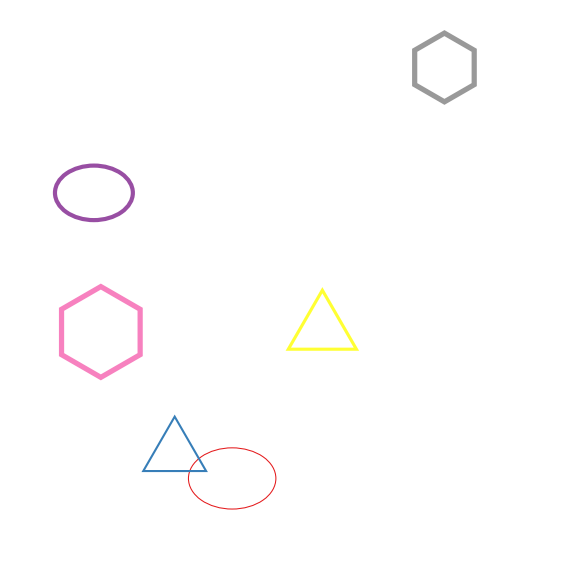[{"shape": "oval", "thickness": 0.5, "radius": 0.38, "center": [0.402, 0.171]}, {"shape": "triangle", "thickness": 1, "radius": 0.31, "center": [0.302, 0.215]}, {"shape": "oval", "thickness": 2, "radius": 0.34, "center": [0.163, 0.665]}, {"shape": "triangle", "thickness": 1.5, "radius": 0.34, "center": [0.558, 0.429]}, {"shape": "hexagon", "thickness": 2.5, "radius": 0.39, "center": [0.175, 0.424]}, {"shape": "hexagon", "thickness": 2.5, "radius": 0.3, "center": [0.77, 0.882]}]